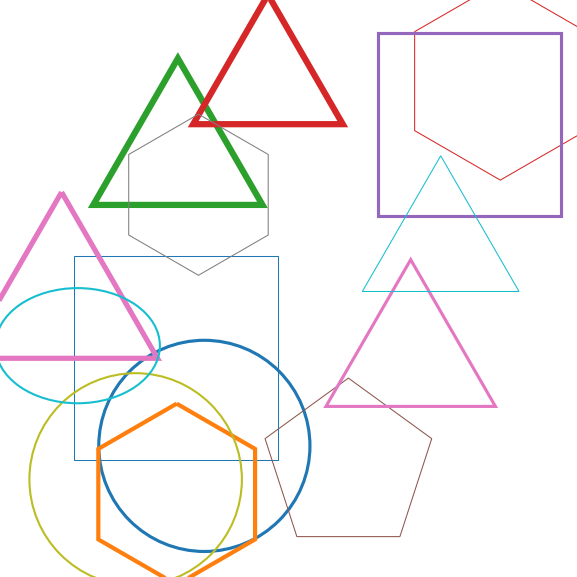[{"shape": "square", "thickness": 0.5, "radius": 0.88, "center": [0.305, 0.379]}, {"shape": "circle", "thickness": 1.5, "radius": 0.91, "center": [0.354, 0.227]}, {"shape": "hexagon", "thickness": 2, "radius": 0.78, "center": [0.306, 0.143]}, {"shape": "triangle", "thickness": 3, "radius": 0.85, "center": [0.308, 0.729]}, {"shape": "hexagon", "thickness": 0.5, "radius": 0.86, "center": [0.866, 0.859]}, {"shape": "triangle", "thickness": 3, "radius": 0.75, "center": [0.464, 0.859]}, {"shape": "square", "thickness": 1.5, "radius": 0.79, "center": [0.814, 0.784]}, {"shape": "pentagon", "thickness": 0.5, "radius": 0.76, "center": [0.603, 0.193]}, {"shape": "triangle", "thickness": 1.5, "radius": 0.85, "center": [0.711, 0.38]}, {"shape": "triangle", "thickness": 2.5, "radius": 0.96, "center": [0.107, 0.475]}, {"shape": "hexagon", "thickness": 0.5, "radius": 0.7, "center": [0.344, 0.662]}, {"shape": "circle", "thickness": 1, "radius": 0.92, "center": [0.235, 0.169]}, {"shape": "oval", "thickness": 1, "radius": 0.71, "center": [0.134, 0.401]}, {"shape": "triangle", "thickness": 0.5, "radius": 0.78, "center": [0.763, 0.573]}]